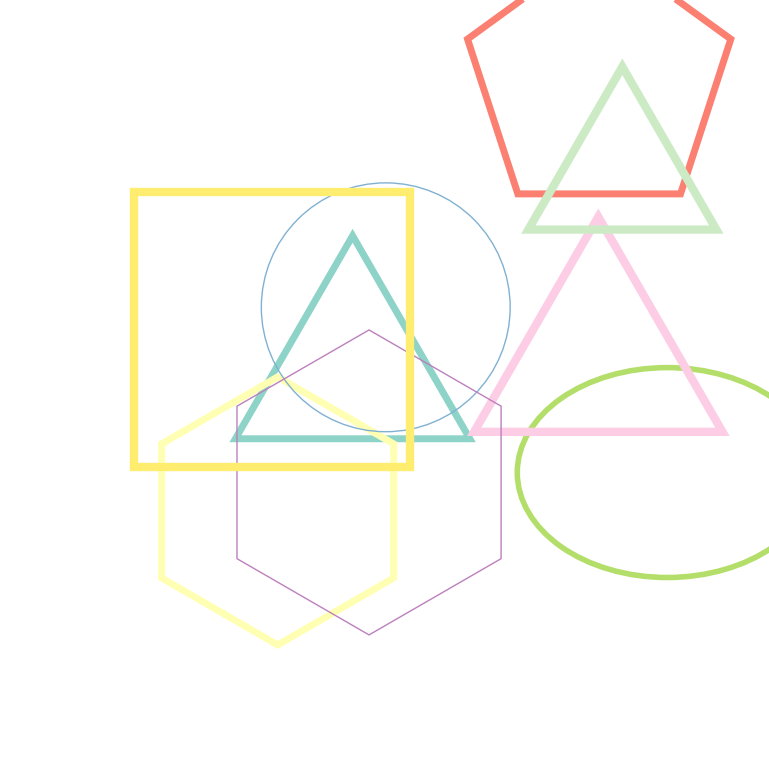[{"shape": "triangle", "thickness": 2.5, "radius": 0.88, "center": [0.458, 0.518]}, {"shape": "hexagon", "thickness": 2.5, "radius": 0.87, "center": [0.361, 0.336]}, {"shape": "pentagon", "thickness": 2.5, "radius": 0.9, "center": [0.778, 0.894]}, {"shape": "circle", "thickness": 0.5, "radius": 0.81, "center": [0.501, 0.601]}, {"shape": "oval", "thickness": 2, "radius": 0.97, "center": [0.866, 0.386]}, {"shape": "triangle", "thickness": 3, "radius": 0.93, "center": [0.777, 0.532]}, {"shape": "hexagon", "thickness": 0.5, "radius": 0.99, "center": [0.479, 0.373]}, {"shape": "triangle", "thickness": 3, "radius": 0.7, "center": [0.808, 0.772]}, {"shape": "square", "thickness": 3, "radius": 0.89, "center": [0.353, 0.572]}]